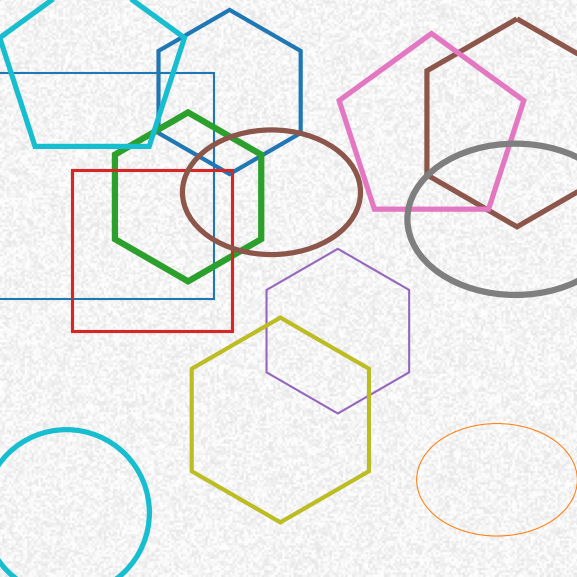[{"shape": "square", "thickness": 1, "radius": 0.98, "center": [0.174, 0.677]}, {"shape": "hexagon", "thickness": 2, "radius": 0.71, "center": [0.398, 0.84]}, {"shape": "oval", "thickness": 0.5, "radius": 0.7, "center": [0.861, 0.168]}, {"shape": "hexagon", "thickness": 3, "radius": 0.73, "center": [0.326, 0.658]}, {"shape": "square", "thickness": 1.5, "radius": 0.7, "center": [0.263, 0.565]}, {"shape": "hexagon", "thickness": 1, "radius": 0.71, "center": [0.585, 0.426]}, {"shape": "hexagon", "thickness": 2.5, "radius": 0.9, "center": [0.895, 0.786]}, {"shape": "oval", "thickness": 2.5, "radius": 0.77, "center": [0.47, 0.666]}, {"shape": "pentagon", "thickness": 2.5, "radius": 0.84, "center": [0.747, 0.773]}, {"shape": "oval", "thickness": 3, "radius": 0.94, "center": [0.893, 0.619]}, {"shape": "hexagon", "thickness": 2, "radius": 0.89, "center": [0.485, 0.272]}, {"shape": "circle", "thickness": 2.5, "radius": 0.72, "center": [0.115, 0.111]}, {"shape": "pentagon", "thickness": 2.5, "radius": 0.84, "center": [0.16, 0.882]}]